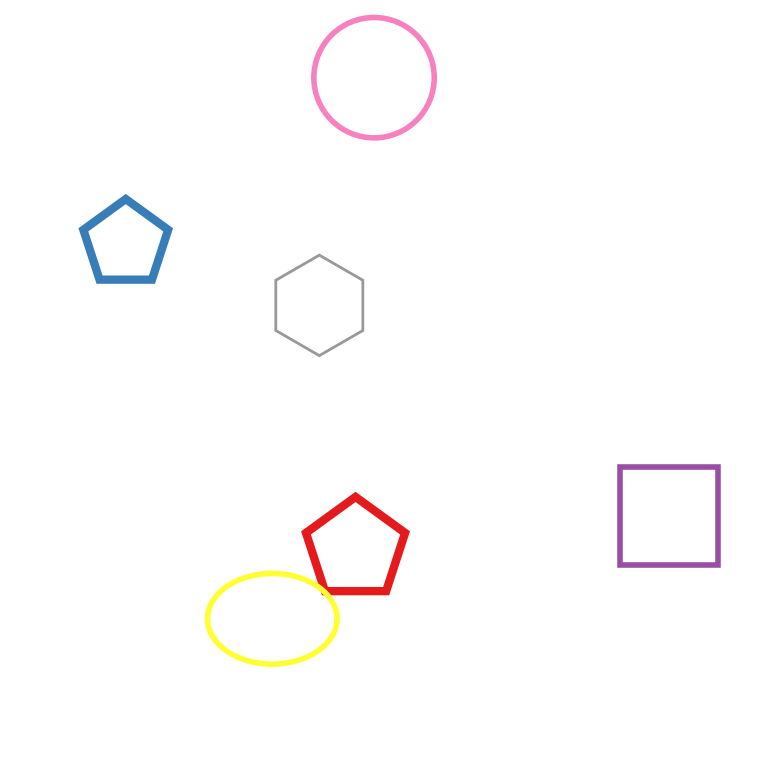[{"shape": "pentagon", "thickness": 3, "radius": 0.34, "center": [0.462, 0.287]}, {"shape": "pentagon", "thickness": 3, "radius": 0.29, "center": [0.163, 0.684]}, {"shape": "square", "thickness": 2, "radius": 0.32, "center": [0.869, 0.33]}, {"shape": "oval", "thickness": 2, "radius": 0.42, "center": [0.354, 0.196]}, {"shape": "circle", "thickness": 2, "radius": 0.39, "center": [0.486, 0.899]}, {"shape": "hexagon", "thickness": 1, "radius": 0.33, "center": [0.415, 0.603]}]